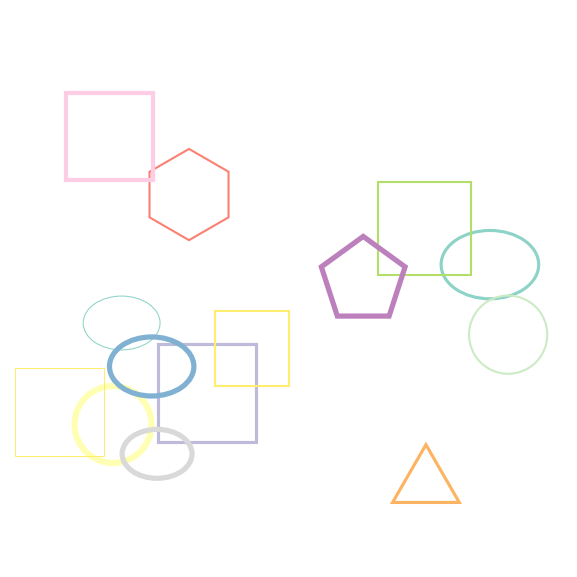[{"shape": "oval", "thickness": 0.5, "radius": 0.33, "center": [0.211, 0.44]}, {"shape": "oval", "thickness": 1.5, "radius": 0.42, "center": [0.848, 0.541]}, {"shape": "circle", "thickness": 3, "radius": 0.33, "center": [0.196, 0.264]}, {"shape": "square", "thickness": 1.5, "radius": 0.42, "center": [0.359, 0.319]}, {"shape": "hexagon", "thickness": 1, "radius": 0.39, "center": [0.327, 0.662]}, {"shape": "oval", "thickness": 2.5, "radius": 0.37, "center": [0.263, 0.365]}, {"shape": "triangle", "thickness": 1.5, "radius": 0.33, "center": [0.738, 0.162]}, {"shape": "square", "thickness": 1, "radius": 0.4, "center": [0.735, 0.604]}, {"shape": "square", "thickness": 2, "radius": 0.38, "center": [0.19, 0.762]}, {"shape": "oval", "thickness": 2.5, "radius": 0.3, "center": [0.272, 0.213]}, {"shape": "pentagon", "thickness": 2.5, "radius": 0.38, "center": [0.629, 0.513]}, {"shape": "circle", "thickness": 1, "radius": 0.34, "center": [0.88, 0.42]}, {"shape": "square", "thickness": 0.5, "radius": 0.38, "center": [0.103, 0.285]}, {"shape": "square", "thickness": 1, "radius": 0.32, "center": [0.437, 0.396]}]